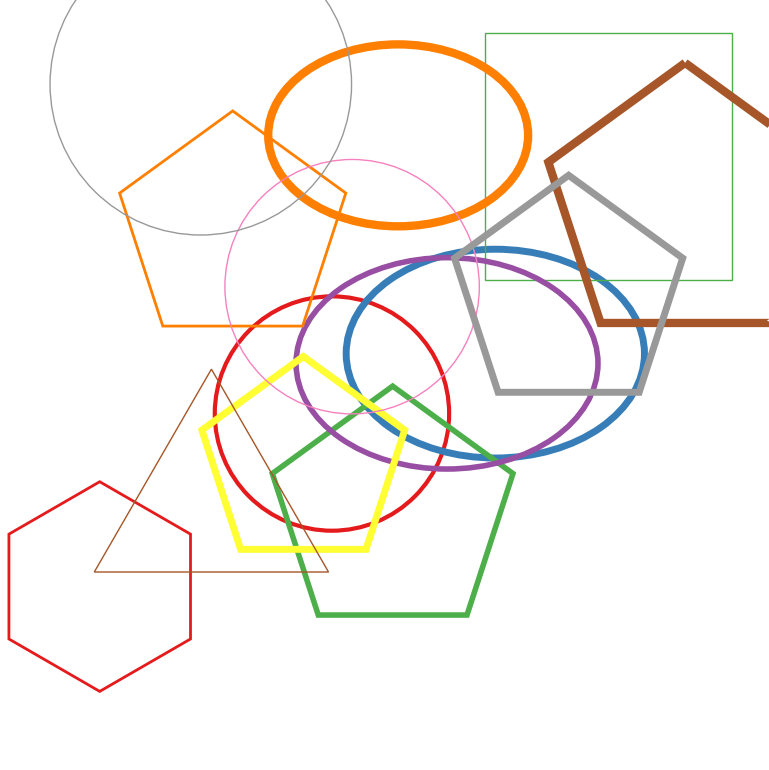[{"shape": "hexagon", "thickness": 1, "radius": 0.68, "center": [0.129, 0.238]}, {"shape": "circle", "thickness": 1.5, "radius": 0.76, "center": [0.431, 0.463]}, {"shape": "oval", "thickness": 2.5, "radius": 0.97, "center": [0.643, 0.541]}, {"shape": "square", "thickness": 0.5, "radius": 0.8, "center": [0.79, 0.796]}, {"shape": "pentagon", "thickness": 2, "radius": 0.82, "center": [0.51, 0.334]}, {"shape": "oval", "thickness": 2, "radius": 0.98, "center": [0.581, 0.528]}, {"shape": "pentagon", "thickness": 1, "radius": 0.77, "center": [0.302, 0.701]}, {"shape": "oval", "thickness": 3, "radius": 0.84, "center": [0.517, 0.824]}, {"shape": "pentagon", "thickness": 2.5, "radius": 0.69, "center": [0.394, 0.399]}, {"shape": "pentagon", "thickness": 3, "radius": 0.93, "center": [0.89, 0.732]}, {"shape": "triangle", "thickness": 0.5, "radius": 0.88, "center": [0.275, 0.345]}, {"shape": "circle", "thickness": 0.5, "radius": 0.83, "center": [0.457, 0.628]}, {"shape": "circle", "thickness": 0.5, "radius": 0.98, "center": [0.261, 0.891]}, {"shape": "pentagon", "thickness": 2.5, "radius": 0.78, "center": [0.738, 0.617]}]